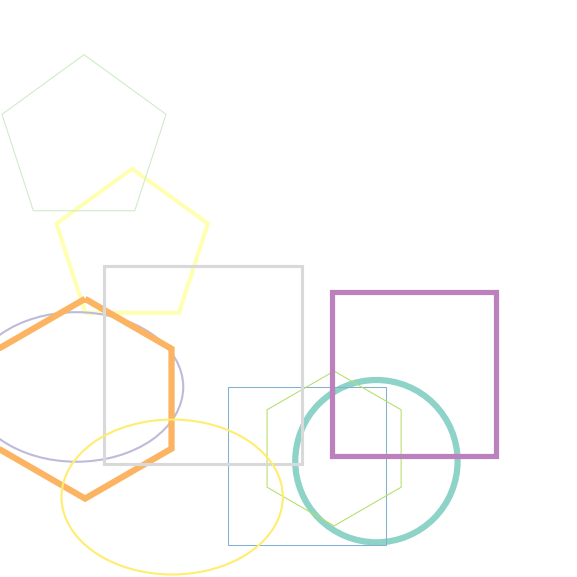[{"shape": "circle", "thickness": 3, "radius": 0.7, "center": [0.652, 0.201]}, {"shape": "pentagon", "thickness": 2, "radius": 0.69, "center": [0.229, 0.569]}, {"shape": "oval", "thickness": 1, "radius": 0.92, "center": [0.132, 0.329]}, {"shape": "square", "thickness": 0.5, "radius": 0.68, "center": [0.531, 0.192]}, {"shape": "hexagon", "thickness": 3, "radius": 0.86, "center": [0.147, 0.309]}, {"shape": "hexagon", "thickness": 0.5, "radius": 0.67, "center": [0.579, 0.223]}, {"shape": "square", "thickness": 1.5, "radius": 0.86, "center": [0.351, 0.368]}, {"shape": "square", "thickness": 2.5, "radius": 0.71, "center": [0.717, 0.351]}, {"shape": "pentagon", "thickness": 0.5, "radius": 0.75, "center": [0.146, 0.755]}, {"shape": "oval", "thickness": 1, "radius": 0.96, "center": [0.298, 0.139]}]